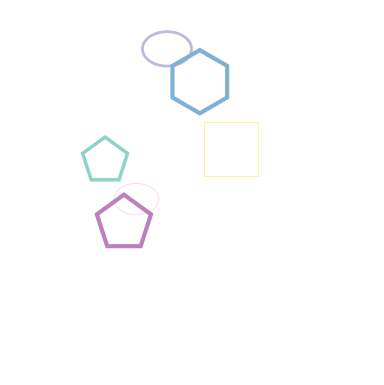[{"shape": "pentagon", "thickness": 2.5, "radius": 0.31, "center": [0.273, 0.583]}, {"shape": "oval", "thickness": 2, "radius": 0.32, "center": [0.434, 0.873]}, {"shape": "hexagon", "thickness": 3, "radius": 0.41, "center": [0.519, 0.788]}, {"shape": "oval", "thickness": 0.5, "radius": 0.29, "center": [0.354, 0.483]}, {"shape": "pentagon", "thickness": 3, "radius": 0.37, "center": [0.322, 0.42]}, {"shape": "square", "thickness": 0.5, "radius": 0.35, "center": [0.601, 0.613]}]